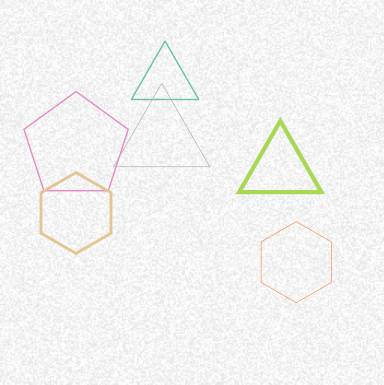[{"shape": "triangle", "thickness": 1, "radius": 0.51, "center": [0.429, 0.792]}, {"shape": "hexagon", "thickness": 0.5, "radius": 0.53, "center": [0.77, 0.319]}, {"shape": "pentagon", "thickness": 1, "radius": 0.71, "center": [0.198, 0.62]}, {"shape": "triangle", "thickness": 3, "radius": 0.62, "center": [0.728, 0.563]}, {"shape": "hexagon", "thickness": 2, "radius": 0.53, "center": [0.197, 0.447]}, {"shape": "triangle", "thickness": 0.5, "radius": 0.72, "center": [0.42, 0.639]}]